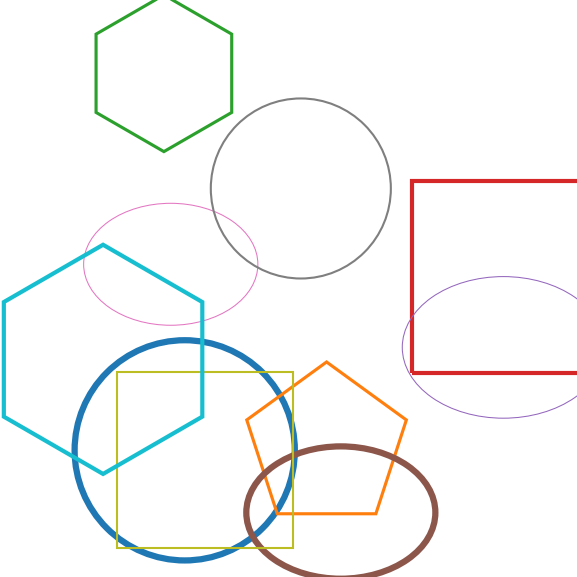[{"shape": "circle", "thickness": 3, "radius": 0.95, "center": [0.32, 0.219]}, {"shape": "pentagon", "thickness": 1.5, "radius": 0.73, "center": [0.565, 0.227]}, {"shape": "hexagon", "thickness": 1.5, "radius": 0.68, "center": [0.284, 0.872]}, {"shape": "square", "thickness": 2, "radius": 0.83, "center": [0.88, 0.519]}, {"shape": "oval", "thickness": 0.5, "radius": 0.88, "center": [0.872, 0.398]}, {"shape": "oval", "thickness": 3, "radius": 0.82, "center": [0.59, 0.112]}, {"shape": "oval", "thickness": 0.5, "radius": 0.75, "center": [0.296, 0.542]}, {"shape": "circle", "thickness": 1, "radius": 0.78, "center": [0.521, 0.673]}, {"shape": "square", "thickness": 1, "radius": 0.76, "center": [0.355, 0.203]}, {"shape": "hexagon", "thickness": 2, "radius": 0.99, "center": [0.178, 0.377]}]